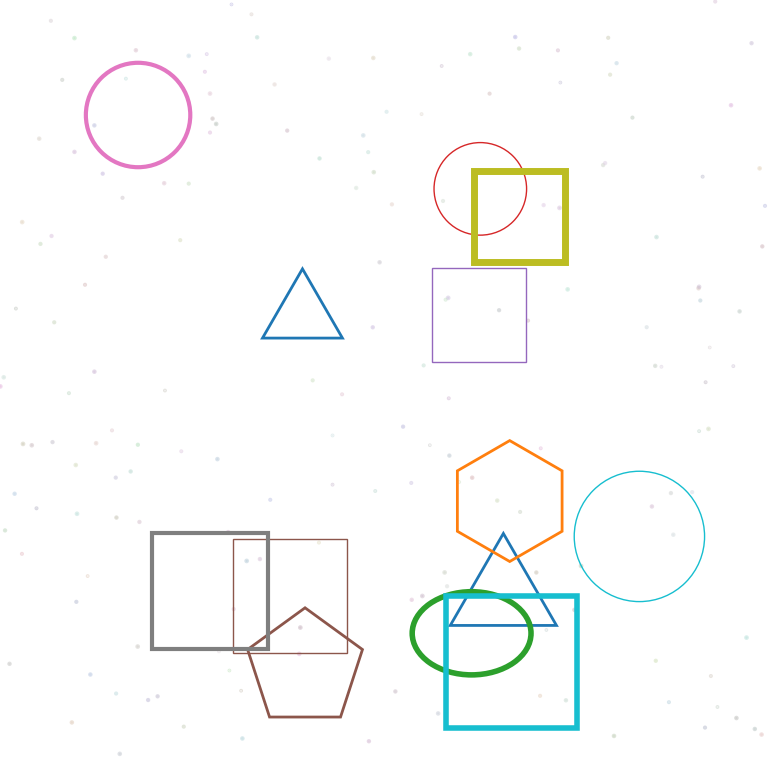[{"shape": "triangle", "thickness": 1, "radius": 0.3, "center": [0.393, 0.591]}, {"shape": "triangle", "thickness": 1, "radius": 0.4, "center": [0.654, 0.228]}, {"shape": "hexagon", "thickness": 1, "radius": 0.39, "center": [0.662, 0.349]}, {"shape": "oval", "thickness": 2, "radius": 0.39, "center": [0.612, 0.178]}, {"shape": "circle", "thickness": 0.5, "radius": 0.3, "center": [0.624, 0.755]}, {"shape": "square", "thickness": 0.5, "radius": 0.31, "center": [0.622, 0.591]}, {"shape": "square", "thickness": 0.5, "radius": 0.37, "center": [0.376, 0.226]}, {"shape": "pentagon", "thickness": 1, "radius": 0.39, "center": [0.396, 0.132]}, {"shape": "circle", "thickness": 1.5, "radius": 0.34, "center": [0.179, 0.851]}, {"shape": "square", "thickness": 1.5, "radius": 0.38, "center": [0.273, 0.232]}, {"shape": "square", "thickness": 2.5, "radius": 0.3, "center": [0.674, 0.719]}, {"shape": "square", "thickness": 2, "radius": 0.43, "center": [0.664, 0.14]}, {"shape": "circle", "thickness": 0.5, "radius": 0.42, "center": [0.83, 0.303]}]